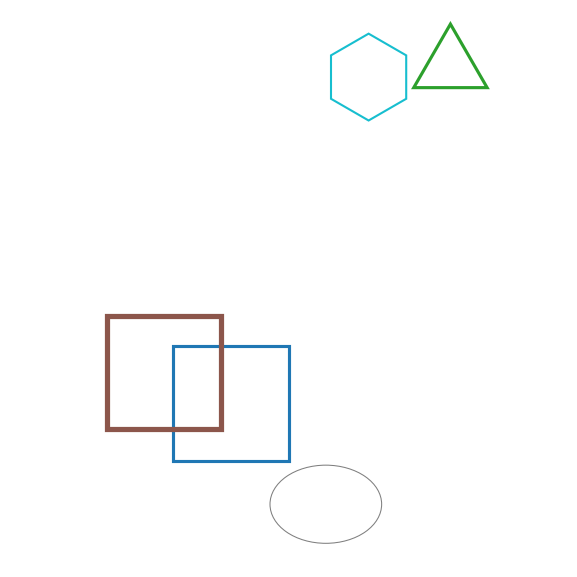[{"shape": "square", "thickness": 1.5, "radius": 0.5, "center": [0.4, 0.3]}, {"shape": "triangle", "thickness": 1.5, "radius": 0.37, "center": [0.78, 0.884]}, {"shape": "square", "thickness": 2.5, "radius": 0.49, "center": [0.284, 0.354]}, {"shape": "oval", "thickness": 0.5, "radius": 0.48, "center": [0.564, 0.126]}, {"shape": "hexagon", "thickness": 1, "radius": 0.38, "center": [0.638, 0.866]}]